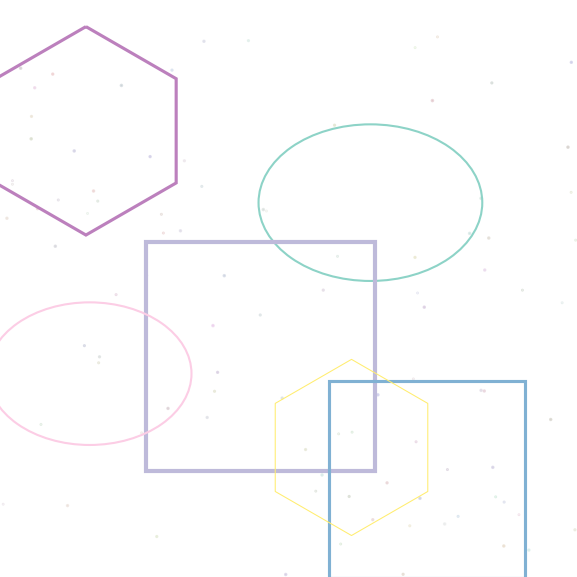[{"shape": "oval", "thickness": 1, "radius": 0.97, "center": [0.641, 0.648]}, {"shape": "square", "thickness": 2, "radius": 0.99, "center": [0.452, 0.381]}, {"shape": "square", "thickness": 1.5, "radius": 0.85, "center": [0.739, 0.169]}, {"shape": "oval", "thickness": 1, "radius": 0.88, "center": [0.155, 0.352]}, {"shape": "hexagon", "thickness": 1.5, "radius": 0.9, "center": [0.149, 0.773]}, {"shape": "hexagon", "thickness": 0.5, "radius": 0.76, "center": [0.609, 0.224]}]